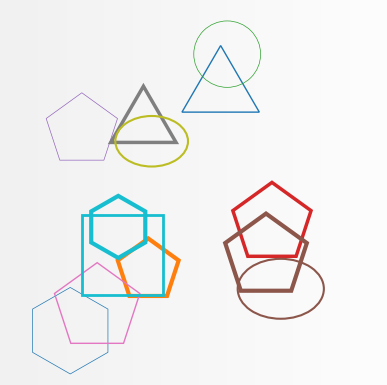[{"shape": "hexagon", "thickness": 0.5, "radius": 0.56, "center": [0.181, 0.141]}, {"shape": "triangle", "thickness": 1, "radius": 0.58, "center": [0.569, 0.766]}, {"shape": "pentagon", "thickness": 3, "radius": 0.41, "center": [0.382, 0.298]}, {"shape": "circle", "thickness": 0.5, "radius": 0.43, "center": [0.586, 0.859]}, {"shape": "pentagon", "thickness": 2.5, "radius": 0.53, "center": [0.702, 0.42]}, {"shape": "pentagon", "thickness": 0.5, "radius": 0.48, "center": [0.211, 0.662]}, {"shape": "oval", "thickness": 1.5, "radius": 0.56, "center": [0.725, 0.25]}, {"shape": "pentagon", "thickness": 3, "radius": 0.55, "center": [0.687, 0.334]}, {"shape": "pentagon", "thickness": 1, "radius": 0.58, "center": [0.251, 0.202]}, {"shape": "triangle", "thickness": 2.5, "radius": 0.49, "center": [0.37, 0.679]}, {"shape": "oval", "thickness": 1.5, "radius": 0.47, "center": [0.391, 0.633]}, {"shape": "hexagon", "thickness": 3, "radius": 0.4, "center": [0.305, 0.411]}, {"shape": "square", "thickness": 2, "radius": 0.52, "center": [0.317, 0.338]}]